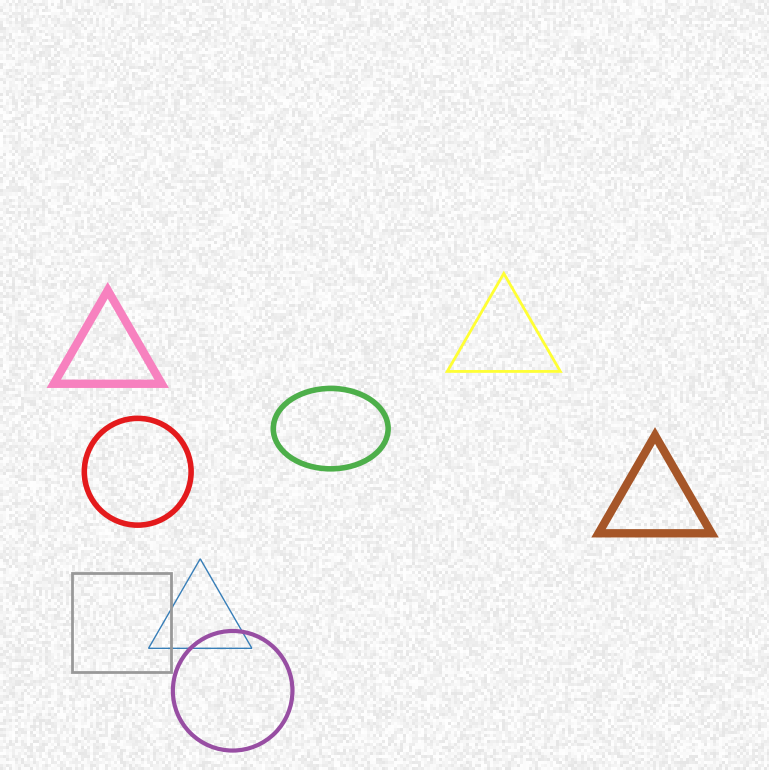[{"shape": "circle", "thickness": 2, "radius": 0.35, "center": [0.179, 0.387]}, {"shape": "triangle", "thickness": 0.5, "radius": 0.39, "center": [0.26, 0.197]}, {"shape": "oval", "thickness": 2, "radius": 0.37, "center": [0.429, 0.443]}, {"shape": "circle", "thickness": 1.5, "radius": 0.39, "center": [0.302, 0.103]}, {"shape": "triangle", "thickness": 1, "radius": 0.42, "center": [0.654, 0.56]}, {"shape": "triangle", "thickness": 3, "radius": 0.42, "center": [0.851, 0.35]}, {"shape": "triangle", "thickness": 3, "radius": 0.4, "center": [0.14, 0.542]}, {"shape": "square", "thickness": 1, "radius": 0.32, "center": [0.158, 0.191]}]